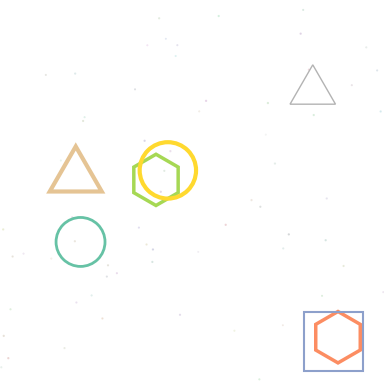[{"shape": "circle", "thickness": 2, "radius": 0.32, "center": [0.209, 0.372]}, {"shape": "hexagon", "thickness": 2.5, "radius": 0.33, "center": [0.878, 0.124]}, {"shape": "square", "thickness": 1.5, "radius": 0.38, "center": [0.866, 0.113]}, {"shape": "hexagon", "thickness": 2.5, "radius": 0.33, "center": [0.405, 0.533]}, {"shape": "circle", "thickness": 3, "radius": 0.37, "center": [0.436, 0.557]}, {"shape": "triangle", "thickness": 3, "radius": 0.39, "center": [0.197, 0.542]}, {"shape": "triangle", "thickness": 1, "radius": 0.34, "center": [0.812, 0.763]}]